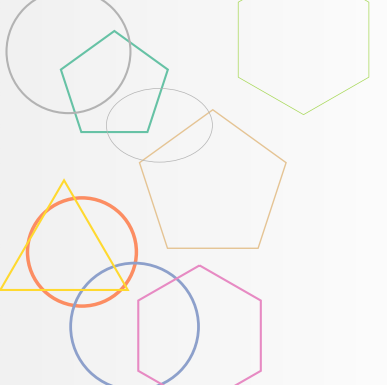[{"shape": "pentagon", "thickness": 1.5, "radius": 0.73, "center": [0.295, 0.774]}, {"shape": "circle", "thickness": 2.5, "radius": 0.7, "center": [0.211, 0.346]}, {"shape": "circle", "thickness": 2, "radius": 0.82, "center": [0.347, 0.152]}, {"shape": "hexagon", "thickness": 1.5, "radius": 0.91, "center": [0.515, 0.128]}, {"shape": "hexagon", "thickness": 0.5, "radius": 0.97, "center": [0.783, 0.897]}, {"shape": "triangle", "thickness": 1.5, "radius": 0.95, "center": [0.165, 0.342]}, {"shape": "pentagon", "thickness": 1, "radius": 0.99, "center": [0.549, 0.516]}, {"shape": "circle", "thickness": 1.5, "radius": 0.8, "center": [0.177, 0.866]}, {"shape": "oval", "thickness": 0.5, "radius": 0.68, "center": [0.411, 0.675]}]